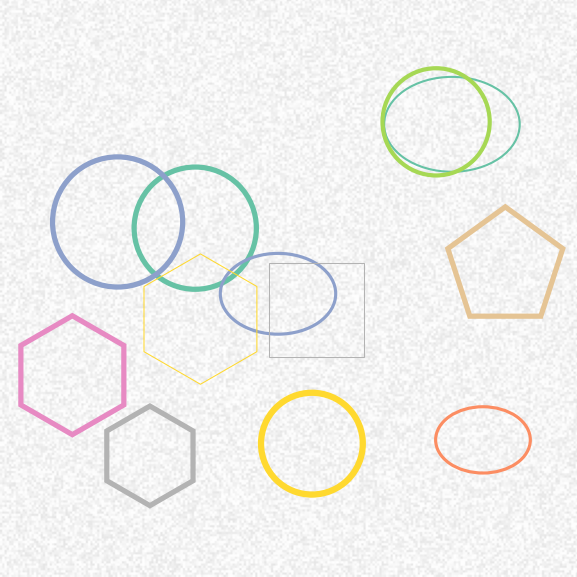[{"shape": "circle", "thickness": 2.5, "radius": 0.53, "center": [0.338, 0.604]}, {"shape": "oval", "thickness": 1, "radius": 0.59, "center": [0.783, 0.784]}, {"shape": "oval", "thickness": 1.5, "radius": 0.41, "center": [0.836, 0.237]}, {"shape": "oval", "thickness": 1.5, "radius": 0.5, "center": [0.481, 0.49]}, {"shape": "circle", "thickness": 2.5, "radius": 0.56, "center": [0.204, 0.615]}, {"shape": "hexagon", "thickness": 2.5, "radius": 0.51, "center": [0.125, 0.349]}, {"shape": "circle", "thickness": 2, "radius": 0.46, "center": [0.755, 0.788]}, {"shape": "circle", "thickness": 3, "radius": 0.44, "center": [0.54, 0.231]}, {"shape": "hexagon", "thickness": 0.5, "radius": 0.56, "center": [0.347, 0.447]}, {"shape": "pentagon", "thickness": 2.5, "radius": 0.52, "center": [0.875, 0.536]}, {"shape": "square", "thickness": 0.5, "radius": 0.41, "center": [0.549, 0.462]}, {"shape": "hexagon", "thickness": 2.5, "radius": 0.43, "center": [0.26, 0.21]}]